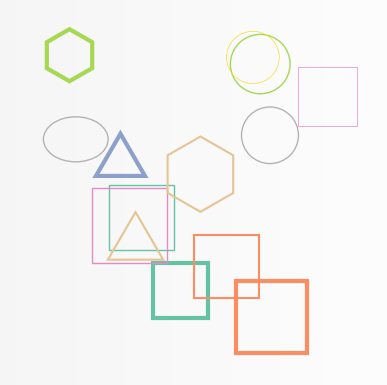[{"shape": "square", "thickness": 3, "radius": 0.36, "center": [0.466, 0.245]}, {"shape": "square", "thickness": 1, "radius": 0.42, "center": [0.366, 0.435]}, {"shape": "square", "thickness": 3, "radius": 0.46, "center": [0.7, 0.176]}, {"shape": "square", "thickness": 1.5, "radius": 0.41, "center": [0.584, 0.308]}, {"shape": "triangle", "thickness": 3, "radius": 0.36, "center": [0.311, 0.58]}, {"shape": "square", "thickness": 0.5, "radius": 0.38, "center": [0.845, 0.749]}, {"shape": "square", "thickness": 1, "radius": 0.49, "center": [0.334, 0.415]}, {"shape": "hexagon", "thickness": 3, "radius": 0.34, "center": [0.179, 0.857]}, {"shape": "circle", "thickness": 1, "radius": 0.39, "center": [0.672, 0.834]}, {"shape": "circle", "thickness": 0.5, "radius": 0.34, "center": [0.653, 0.851]}, {"shape": "hexagon", "thickness": 1.5, "radius": 0.49, "center": [0.517, 0.548]}, {"shape": "triangle", "thickness": 1.5, "radius": 0.41, "center": [0.35, 0.367]}, {"shape": "oval", "thickness": 1, "radius": 0.42, "center": [0.196, 0.638]}, {"shape": "circle", "thickness": 1, "radius": 0.37, "center": [0.697, 0.649]}]